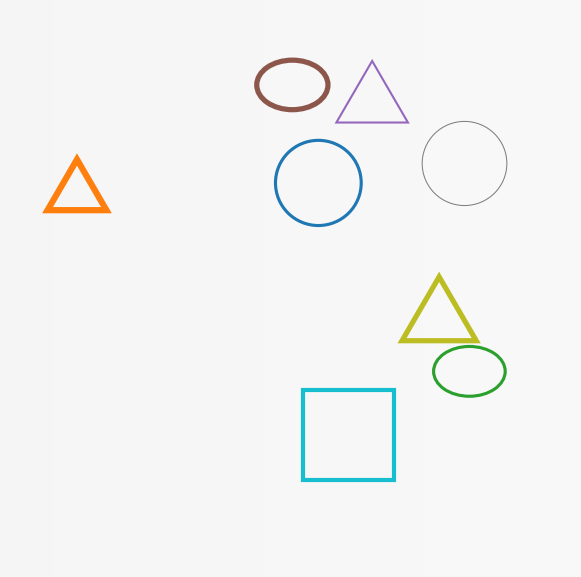[{"shape": "circle", "thickness": 1.5, "radius": 0.37, "center": [0.548, 0.682]}, {"shape": "triangle", "thickness": 3, "radius": 0.29, "center": [0.132, 0.664]}, {"shape": "oval", "thickness": 1.5, "radius": 0.31, "center": [0.808, 0.356]}, {"shape": "triangle", "thickness": 1, "radius": 0.36, "center": [0.64, 0.823]}, {"shape": "oval", "thickness": 2.5, "radius": 0.31, "center": [0.503, 0.852]}, {"shape": "circle", "thickness": 0.5, "radius": 0.36, "center": [0.799, 0.716]}, {"shape": "triangle", "thickness": 2.5, "radius": 0.37, "center": [0.756, 0.446]}, {"shape": "square", "thickness": 2, "radius": 0.39, "center": [0.6, 0.246]}]